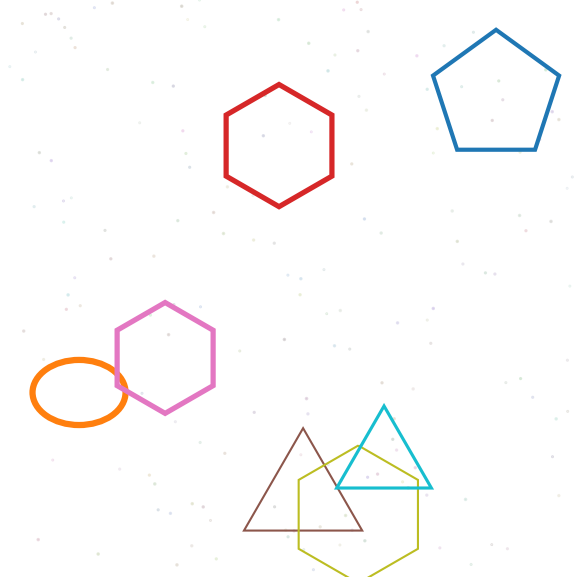[{"shape": "pentagon", "thickness": 2, "radius": 0.57, "center": [0.859, 0.833]}, {"shape": "oval", "thickness": 3, "radius": 0.4, "center": [0.137, 0.32]}, {"shape": "hexagon", "thickness": 2.5, "radius": 0.53, "center": [0.483, 0.747]}, {"shape": "triangle", "thickness": 1, "radius": 0.59, "center": [0.525, 0.139]}, {"shape": "hexagon", "thickness": 2.5, "radius": 0.48, "center": [0.286, 0.379]}, {"shape": "hexagon", "thickness": 1, "radius": 0.6, "center": [0.62, 0.108]}, {"shape": "triangle", "thickness": 1.5, "radius": 0.47, "center": [0.665, 0.201]}]